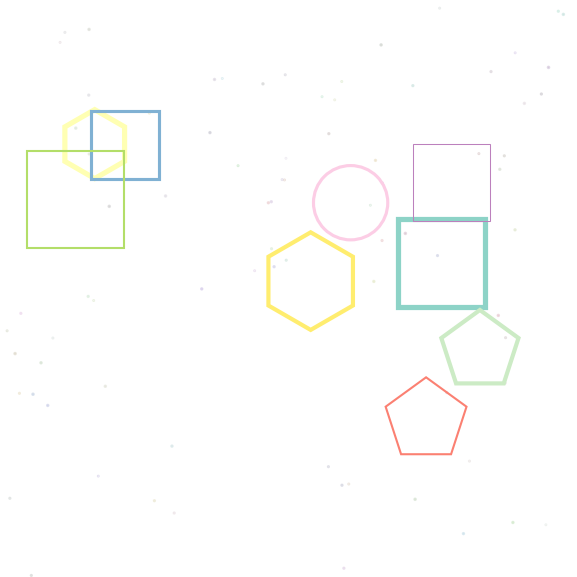[{"shape": "square", "thickness": 2.5, "radius": 0.38, "center": [0.765, 0.543]}, {"shape": "hexagon", "thickness": 2.5, "radius": 0.3, "center": [0.164, 0.75]}, {"shape": "pentagon", "thickness": 1, "radius": 0.37, "center": [0.738, 0.272]}, {"shape": "square", "thickness": 1.5, "radius": 0.29, "center": [0.217, 0.748]}, {"shape": "square", "thickness": 1, "radius": 0.42, "center": [0.131, 0.654]}, {"shape": "circle", "thickness": 1.5, "radius": 0.32, "center": [0.607, 0.648]}, {"shape": "square", "thickness": 0.5, "radius": 0.33, "center": [0.781, 0.682]}, {"shape": "pentagon", "thickness": 2, "radius": 0.35, "center": [0.831, 0.392]}, {"shape": "hexagon", "thickness": 2, "radius": 0.42, "center": [0.538, 0.512]}]